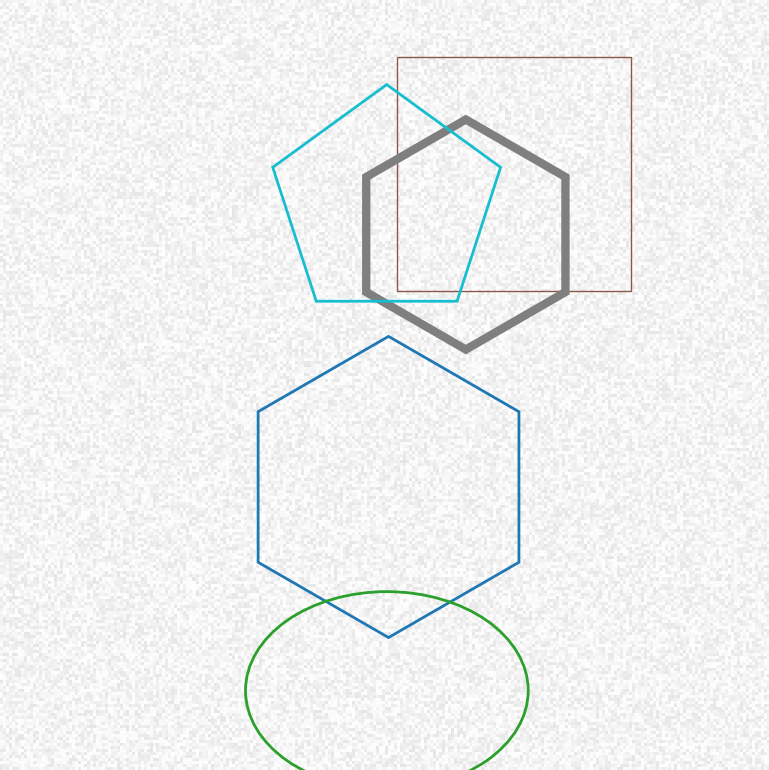[{"shape": "hexagon", "thickness": 1, "radius": 0.98, "center": [0.505, 0.368]}, {"shape": "oval", "thickness": 1, "radius": 0.92, "center": [0.502, 0.103]}, {"shape": "square", "thickness": 0.5, "radius": 0.76, "center": [0.668, 0.774]}, {"shape": "hexagon", "thickness": 3, "radius": 0.75, "center": [0.605, 0.695]}, {"shape": "pentagon", "thickness": 1, "radius": 0.78, "center": [0.502, 0.735]}]